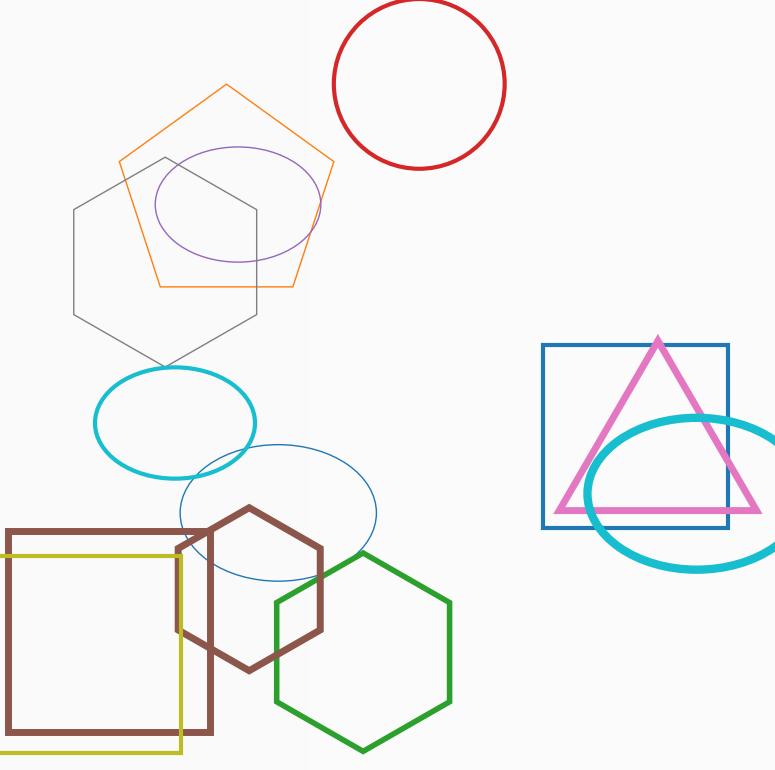[{"shape": "oval", "thickness": 0.5, "radius": 0.63, "center": [0.359, 0.334]}, {"shape": "square", "thickness": 1.5, "radius": 0.59, "center": [0.82, 0.433]}, {"shape": "pentagon", "thickness": 0.5, "radius": 0.73, "center": [0.292, 0.745]}, {"shape": "hexagon", "thickness": 2, "radius": 0.64, "center": [0.469, 0.153]}, {"shape": "circle", "thickness": 1.5, "radius": 0.55, "center": [0.541, 0.891]}, {"shape": "oval", "thickness": 0.5, "radius": 0.53, "center": [0.307, 0.734]}, {"shape": "hexagon", "thickness": 2.5, "radius": 0.53, "center": [0.322, 0.235]}, {"shape": "square", "thickness": 2.5, "radius": 0.65, "center": [0.14, 0.18]}, {"shape": "triangle", "thickness": 2.5, "radius": 0.73, "center": [0.849, 0.41]}, {"shape": "hexagon", "thickness": 0.5, "radius": 0.68, "center": [0.213, 0.66]}, {"shape": "square", "thickness": 1.5, "radius": 0.64, "center": [0.106, 0.15]}, {"shape": "oval", "thickness": 1.5, "radius": 0.52, "center": [0.226, 0.451]}, {"shape": "oval", "thickness": 3, "radius": 0.7, "center": [0.899, 0.359]}]